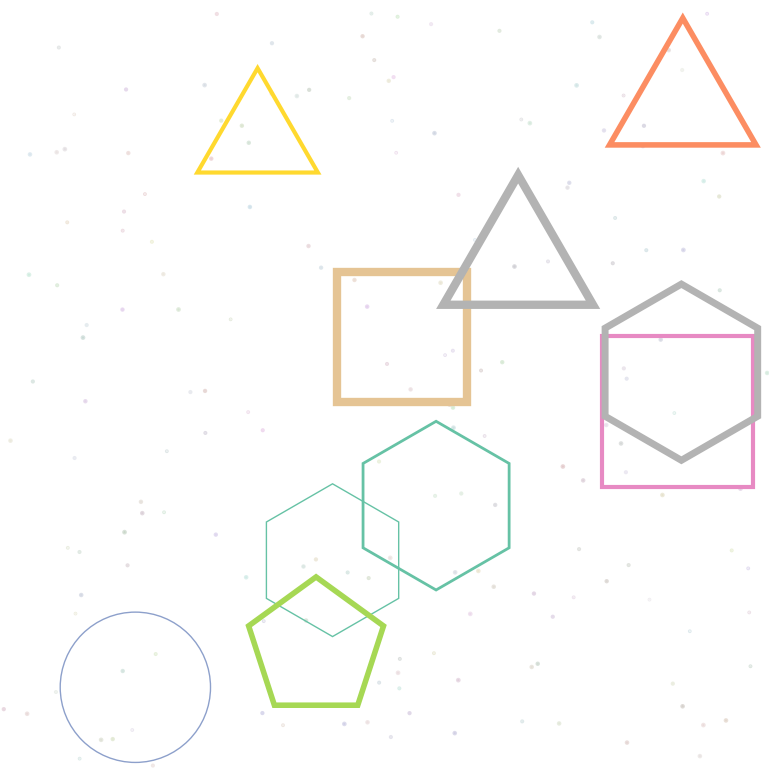[{"shape": "hexagon", "thickness": 1, "radius": 0.55, "center": [0.566, 0.343]}, {"shape": "hexagon", "thickness": 0.5, "radius": 0.5, "center": [0.432, 0.272]}, {"shape": "triangle", "thickness": 2, "radius": 0.55, "center": [0.887, 0.867]}, {"shape": "circle", "thickness": 0.5, "radius": 0.49, "center": [0.176, 0.107]}, {"shape": "square", "thickness": 1.5, "radius": 0.49, "center": [0.88, 0.465]}, {"shape": "pentagon", "thickness": 2, "radius": 0.46, "center": [0.41, 0.159]}, {"shape": "triangle", "thickness": 1.5, "radius": 0.45, "center": [0.335, 0.821]}, {"shape": "square", "thickness": 3, "radius": 0.42, "center": [0.522, 0.563]}, {"shape": "triangle", "thickness": 3, "radius": 0.56, "center": [0.673, 0.66]}, {"shape": "hexagon", "thickness": 2.5, "radius": 0.57, "center": [0.885, 0.517]}]